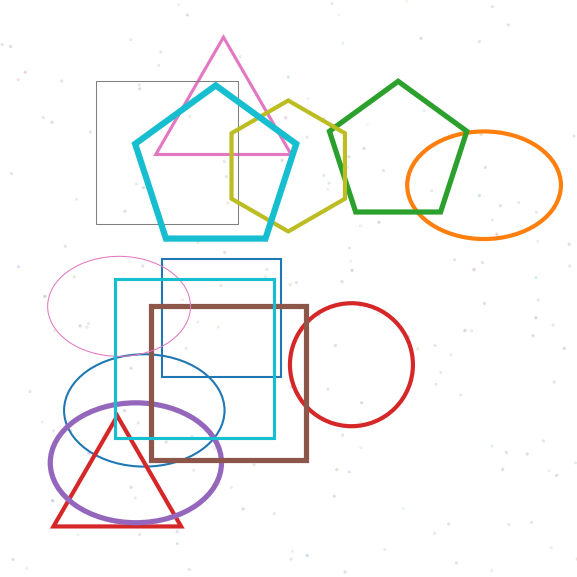[{"shape": "square", "thickness": 1, "radius": 0.51, "center": [0.383, 0.448]}, {"shape": "oval", "thickness": 1, "radius": 0.69, "center": [0.25, 0.288]}, {"shape": "oval", "thickness": 2, "radius": 0.67, "center": [0.838, 0.678]}, {"shape": "pentagon", "thickness": 2.5, "radius": 0.63, "center": [0.689, 0.733]}, {"shape": "triangle", "thickness": 2, "radius": 0.64, "center": [0.203, 0.151]}, {"shape": "circle", "thickness": 2, "radius": 0.53, "center": [0.609, 0.368]}, {"shape": "oval", "thickness": 2.5, "radius": 0.74, "center": [0.235, 0.198]}, {"shape": "square", "thickness": 2.5, "radius": 0.67, "center": [0.396, 0.336]}, {"shape": "triangle", "thickness": 1.5, "radius": 0.68, "center": [0.387, 0.799]}, {"shape": "oval", "thickness": 0.5, "radius": 0.62, "center": [0.206, 0.469]}, {"shape": "square", "thickness": 0.5, "radius": 0.62, "center": [0.289, 0.736]}, {"shape": "hexagon", "thickness": 2, "radius": 0.57, "center": [0.499, 0.712]}, {"shape": "square", "thickness": 1.5, "radius": 0.69, "center": [0.336, 0.378]}, {"shape": "pentagon", "thickness": 3, "radius": 0.73, "center": [0.374, 0.705]}]